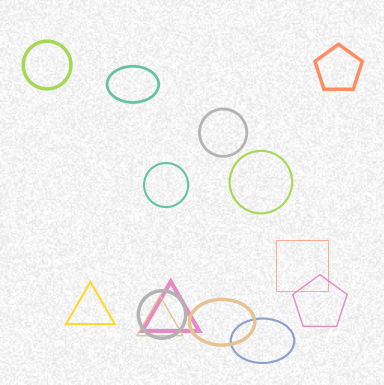[{"shape": "oval", "thickness": 2, "radius": 0.34, "center": [0.345, 0.781]}, {"shape": "circle", "thickness": 1.5, "radius": 0.29, "center": [0.431, 0.519]}, {"shape": "square", "thickness": 0.5, "radius": 0.34, "center": [0.784, 0.31]}, {"shape": "pentagon", "thickness": 2.5, "radius": 0.32, "center": [0.879, 0.82]}, {"shape": "oval", "thickness": 1.5, "radius": 0.41, "center": [0.682, 0.115]}, {"shape": "pentagon", "thickness": 1, "radius": 0.37, "center": [0.831, 0.212]}, {"shape": "triangle", "thickness": 3, "radius": 0.43, "center": [0.443, 0.183]}, {"shape": "circle", "thickness": 1.5, "radius": 0.41, "center": [0.678, 0.527]}, {"shape": "circle", "thickness": 2.5, "radius": 0.31, "center": [0.122, 0.831]}, {"shape": "triangle", "thickness": 1.5, "radius": 0.37, "center": [0.235, 0.195]}, {"shape": "oval", "thickness": 2.5, "radius": 0.42, "center": [0.577, 0.163]}, {"shape": "triangle", "thickness": 1, "radius": 0.35, "center": [0.415, 0.163]}, {"shape": "circle", "thickness": 2, "radius": 0.31, "center": [0.58, 0.655]}, {"shape": "circle", "thickness": 2.5, "radius": 0.31, "center": [0.421, 0.183]}]